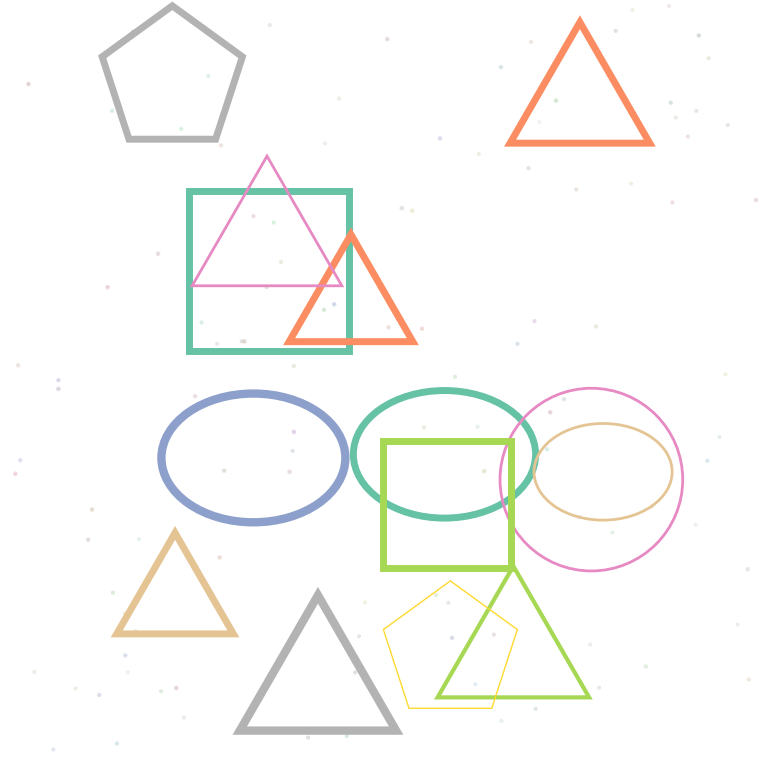[{"shape": "square", "thickness": 2.5, "radius": 0.52, "center": [0.349, 0.649]}, {"shape": "oval", "thickness": 2.5, "radius": 0.59, "center": [0.577, 0.41]}, {"shape": "triangle", "thickness": 2.5, "radius": 0.46, "center": [0.456, 0.603]}, {"shape": "triangle", "thickness": 2.5, "radius": 0.52, "center": [0.753, 0.866]}, {"shape": "oval", "thickness": 3, "radius": 0.6, "center": [0.329, 0.405]}, {"shape": "circle", "thickness": 1, "radius": 0.59, "center": [0.768, 0.377]}, {"shape": "triangle", "thickness": 1, "radius": 0.56, "center": [0.347, 0.685]}, {"shape": "square", "thickness": 2.5, "radius": 0.41, "center": [0.58, 0.345]}, {"shape": "triangle", "thickness": 1.5, "radius": 0.57, "center": [0.667, 0.151]}, {"shape": "pentagon", "thickness": 0.5, "radius": 0.46, "center": [0.585, 0.154]}, {"shape": "triangle", "thickness": 2.5, "radius": 0.44, "center": [0.227, 0.22]}, {"shape": "oval", "thickness": 1, "radius": 0.45, "center": [0.783, 0.387]}, {"shape": "triangle", "thickness": 3, "radius": 0.59, "center": [0.413, 0.11]}, {"shape": "pentagon", "thickness": 2.5, "radius": 0.48, "center": [0.224, 0.897]}]